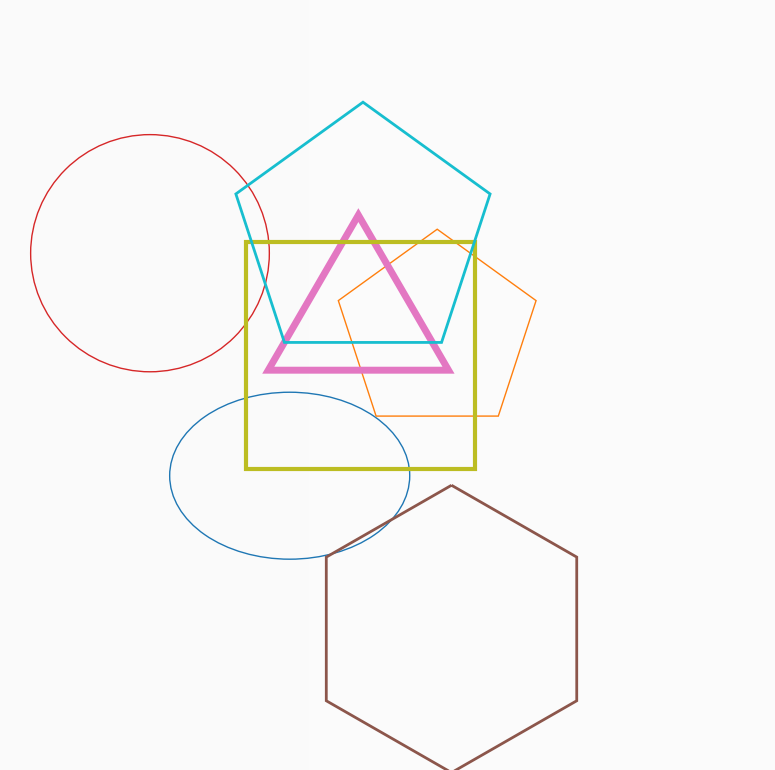[{"shape": "oval", "thickness": 0.5, "radius": 0.77, "center": [0.374, 0.382]}, {"shape": "pentagon", "thickness": 0.5, "radius": 0.67, "center": [0.564, 0.568]}, {"shape": "circle", "thickness": 0.5, "radius": 0.77, "center": [0.194, 0.671]}, {"shape": "hexagon", "thickness": 1, "radius": 0.93, "center": [0.583, 0.183]}, {"shape": "triangle", "thickness": 2.5, "radius": 0.67, "center": [0.462, 0.586]}, {"shape": "square", "thickness": 1.5, "radius": 0.74, "center": [0.465, 0.539]}, {"shape": "pentagon", "thickness": 1, "radius": 0.86, "center": [0.468, 0.695]}]